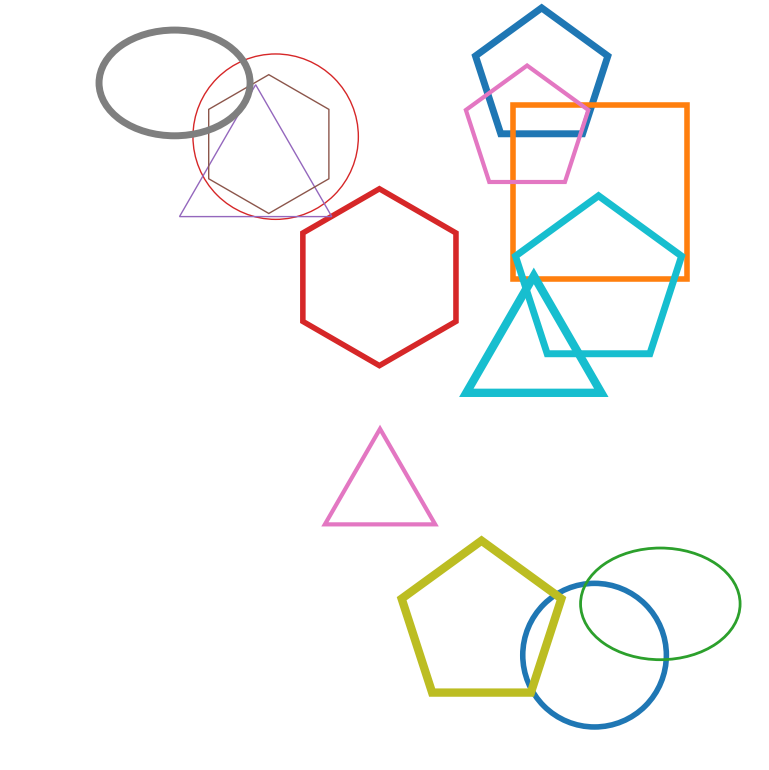[{"shape": "circle", "thickness": 2, "radius": 0.47, "center": [0.772, 0.149]}, {"shape": "pentagon", "thickness": 2.5, "radius": 0.45, "center": [0.703, 0.899]}, {"shape": "square", "thickness": 2, "radius": 0.57, "center": [0.779, 0.751]}, {"shape": "oval", "thickness": 1, "radius": 0.52, "center": [0.858, 0.216]}, {"shape": "hexagon", "thickness": 2, "radius": 0.57, "center": [0.493, 0.64]}, {"shape": "circle", "thickness": 0.5, "radius": 0.54, "center": [0.358, 0.823]}, {"shape": "triangle", "thickness": 0.5, "radius": 0.57, "center": [0.332, 0.776]}, {"shape": "hexagon", "thickness": 0.5, "radius": 0.45, "center": [0.349, 0.813]}, {"shape": "triangle", "thickness": 1.5, "radius": 0.41, "center": [0.494, 0.36]}, {"shape": "pentagon", "thickness": 1.5, "radius": 0.42, "center": [0.685, 0.831]}, {"shape": "oval", "thickness": 2.5, "radius": 0.49, "center": [0.227, 0.892]}, {"shape": "pentagon", "thickness": 3, "radius": 0.55, "center": [0.625, 0.189]}, {"shape": "triangle", "thickness": 3, "radius": 0.51, "center": [0.693, 0.54]}, {"shape": "pentagon", "thickness": 2.5, "radius": 0.57, "center": [0.777, 0.632]}]